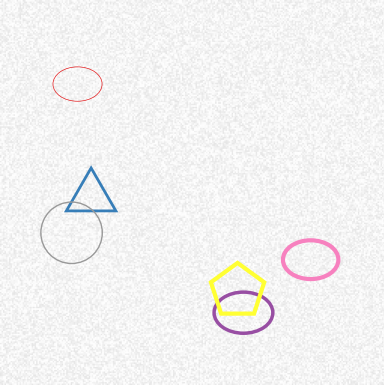[{"shape": "oval", "thickness": 0.5, "radius": 0.32, "center": [0.201, 0.782]}, {"shape": "triangle", "thickness": 2, "radius": 0.37, "center": [0.237, 0.489]}, {"shape": "oval", "thickness": 2.5, "radius": 0.38, "center": [0.632, 0.188]}, {"shape": "pentagon", "thickness": 3, "radius": 0.36, "center": [0.617, 0.244]}, {"shape": "oval", "thickness": 3, "radius": 0.36, "center": [0.807, 0.325]}, {"shape": "circle", "thickness": 1, "radius": 0.4, "center": [0.186, 0.395]}]